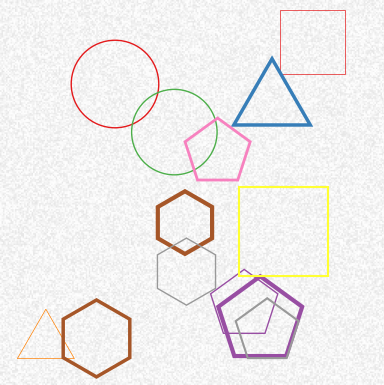[{"shape": "square", "thickness": 0.5, "radius": 0.42, "center": [0.811, 0.891]}, {"shape": "circle", "thickness": 1, "radius": 0.57, "center": [0.299, 0.782]}, {"shape": "triangle", "thickness": 2.5, "radius": 0.57, "center": [0.707, 0.733]}, {"shape": "circle", "thickness": 1, "radius": 0.55, "center": [0.453, 0.657]}, {"shape": "pentagon", "thickness": 3, "radius": 0.57, "center": [0.676, 0.168]}, {"shape": "pentagon", "thickness": 1, "radius": 0.46, "center": [0.634, 0.208]}, {"shape": "triangle", "thickness": 0.5, "radius": 0.43, "center": [0.119, 0.111]}, {"shape": "square", "thickness": 1.5, "radius": 0.58, "center": [0.736, 0.398]}, {"shape": "hexagon", "thickness": 3, "radius": 0.41, "center": [0.48, 0.422]}, {"shape": "hexagon", "thickness": 2.5, "radius": 0.5, "center": [0.251, 0.121]}, {"shape": "pentagon", "thickness": 2, "radius": 0.44, "center": [0.565, 0.604]}, {"shape": "hexagon", "thickness": 1, "radius": 0.44, "center": [0.484, 0.294]}, {"shape": "pentagon", "thickness": 1.5, "radius": 0.43, "center": [0.694, 0.139]}]